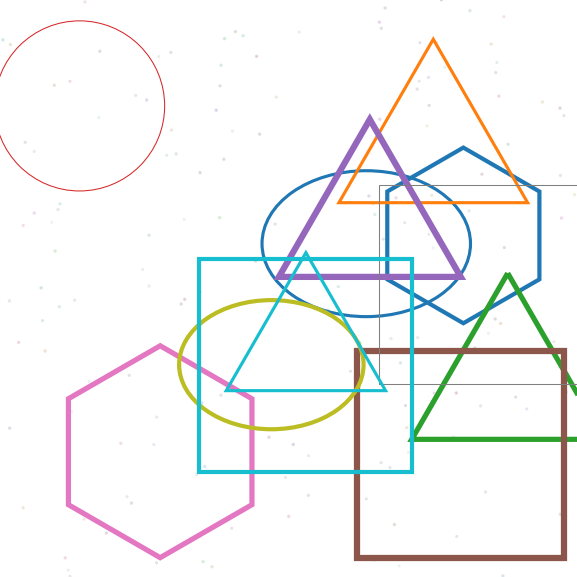[{"shape": "hexagon", "thickness": 2, "radius": 0.76, "center": [0.802, 0.591]}, {"shape": "oval", "thickness": 1.5, "radius": 0.9, "center": [0.634, 0.577]}, {"shape": "triangle", "thickness": 1.5, "radius": 0.94, "center": [0.75, 0.743]}, {"shape": "triangle", "thickness": 2.5, "radius": 0.96, "center": [0.879, 0.334]}, {"shape": "circle", "thickness": 0.5, "radius": 0.74, "center": [0.138, 0.816]}, {"shape": "triangle", "thickness": 3, "radius": 0.91, "center": [0.64, 0.611]}, {"shape": "square", "thickness": 3, "radius": 0.89, "center": [0.797, 0.212]}, {"shape": "hexagon", "thickness": 2.5, "radius": 0.92, "center": [0.277, 0.217]}, {"shape": "square", "thickness": 0.5, "radius": 0.86, "center": [0.829, 0.507]}, {"shape": "oval", "thickness": 2, "radius": 0.8, "center": [0.47, 0.368]}, {"shape": "triangle", "thickness": 1.5, "radius": 0.8, "center": [0.53, 0.402]}, {"shape": "square", "thickness": 2, "radius": 0.92, "center": [0.529, 0.366]}]